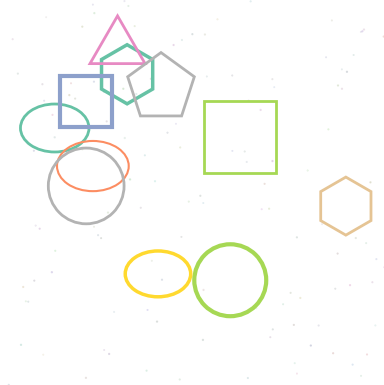[{"shape": "hexagon", "thickness": 2.5, "radius": 0.38, "center": [0.33, 0.807]}, {"shape": "oval", "thickness": 2, "radius": 0.44, "center": [0.142, 0.668]}, {"shape": "oval", "thickness": 1.5, "radius": 0.47, "center": [0.241, 0.569]}, {"shape": "square", "thickness": 3, "radius": 0.33, "center": [0.224, 0.736]}, {"shape": "triangle", "thickness": 2, "radius": 0.41, "center": [0.305, 0.876]}, {"shape": "circle", "thickness": 3, "radius": 0.47, "center": [0.598, 0.272]}, {"shape": "square", "thickness": 2, "radius": 0.47, "center": [0.623, 0.643]}, {"shape": "oval", "thickness": 2.5, "radius": 0.43, "center": [0.41, 0.289]}, {"shape": "hexagon", "thickness": 2, "radius": 0.38, "center": [0.898, 0.465]}, {"shape": "pentagon", "thickness": 2, "radius": 0.45, "center": [0.418, 0.772]}, {"shape": "circle", "thickness": 2, "radius": 0.49, "center": [0.224, 0.517]}]